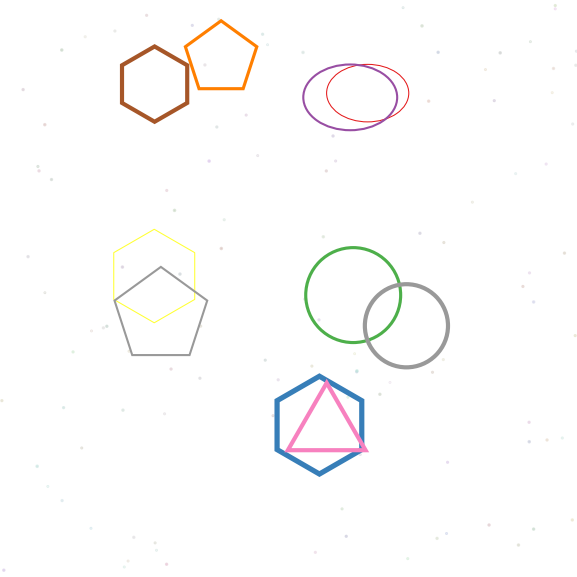[{"shape": "oval", "thickness": 0.5, "radius": 0.36, "center": [0.637, 0.838]}, {"shape": "hexagon", "thickness": 2.5, "radius": 0.42, "center": [0.553, 0.263]}, {"shape": "circle", "thickness": 1.5, "radius": 0.41, "center": [0.612, 0.488]}, {"shape": "oval", "thickness": 1, "radius": 0.41, "center": [0.606, 0.831]}, {"shape": "pentagon", "thickness": 1.5, "radius": 0.33, "center": [0.383, 0.898]}, {"shape": "hexagon", "thickness": 0.5, "radius": 0.4, "center": [0.267, 0.521]}, {"shape": "hexagon", "thickness": 2, "radius": 0.33, "center": [0.268, 0.853]}, {"shape": "triangle", "thickness": 2, "radius": 0.39, "center": [0.566, 0.258]}, {"shape": "circle", "thickness": 2, "radius": 0.36, "center": [0.704, 0.435]}, {"shape": "pentagon", "thickness": 1, "radius": 0.42, "center": [0.279, 0.453]}]